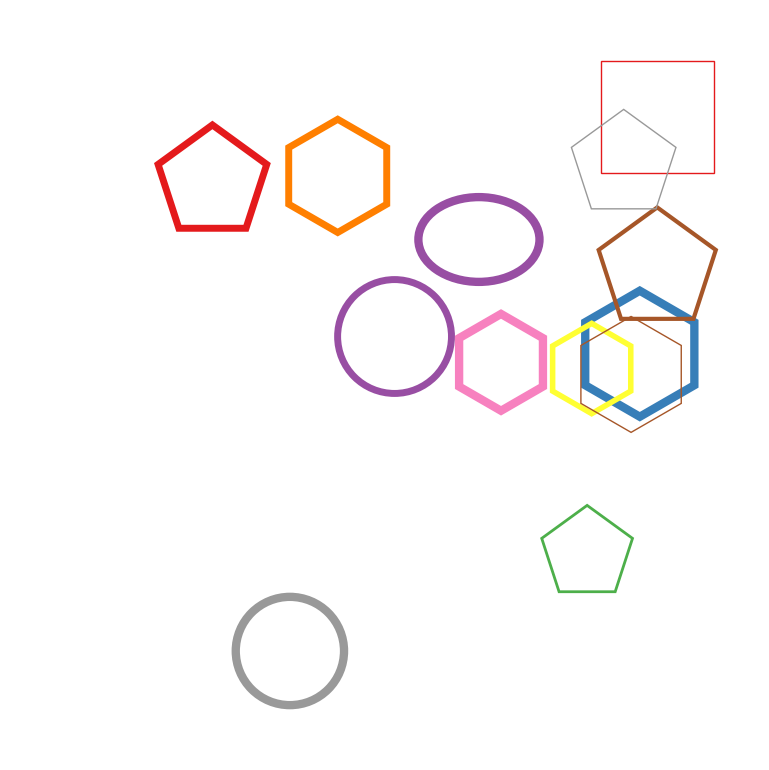[{"shape": "pentagon", "thickness": 2.5, "radius": 0.37, "center": [0.276, 0.764]}, {"shape": "square", "thickness": 0.5, "radius": 0.37, "center": [0.854, 0.848]}, {"shape": "hexagon", "thickness": 3, "radius": 0.41, "center": [0.831, 0.541]}, {"shape": "pentagon", "thickness": 1, "radius": 0.31, "center": [0.763, 0.282]}, {"shape": "circle", "thickness": 2.5, "radius": 0.37, "center": [0.512, 0.563]}, {"shape": "oval", "thickness": 3, "radius": 0.39, "center": [0.622, 0.689]}, {"shape": "hexagon", "thickness": 2.5, "radius": 0.37, "center": [0.439, 0.772]}, {"shape": "hexagon", "thickness": 2, "radius": 0.29, "center": [0.768, 0.521]}, {"shape": "hexagon", "thickness": 0.5, "radius": 0.38, "center": [0.82, 0.514]}, {"shape": "pentagon", "thickness": 1.5, "radius": 0.4, "center": [0.854, 0.651]}, {"shape": "hexagon", "thickness": 3, "radius": 0.31, "center": [0.651, 0.529]}, {"shape": "pentagon", "thickness": 0.5, "radius": 0.36, "center": [0.81, 0.787]}, {"shape": "circle", "thickness": 3, "radius": 0.35, "center": [0.376, 0.155]}]